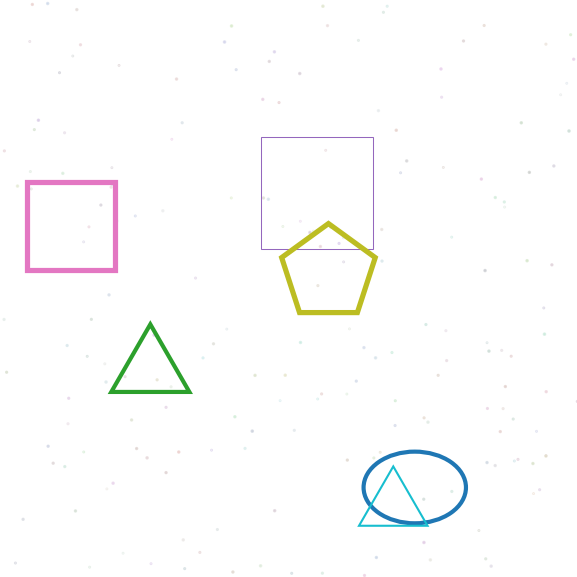[{"shape": "oval", "thickness": 2, "radius": 0.44, "center": [0.718, 0.155]}, {"shape": "triangle", "thickness": 2, "radius": 0.39, "center": [0.26, 0.359]}, {"shape": "square", "thickness": 0.5, "radius": 0.48, "center": [0.549, 0.664]}, {"shape": "square", "thickness": 2.5, "radius": 0.38, "center": [0.123, 0.608]}, {"shape": "pentagon", "thickness": 2.5, "radius": 0.43, "center": [0.569, 0.527]}, {"shape": "triangle", "thickness": 1, "radius": 0.34, "center": [0.681, 0.123]}]